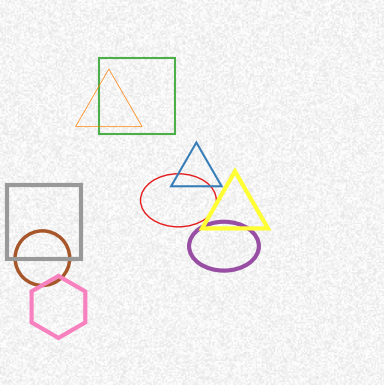[{"shape": "oval", "thickness": 1, "radius": 0.49, "center": [0.463, 0.48]}, {"shape": "triangle", "thickness": 1.5, "radius": 0.38, "center": [0.51, 0.554]}, {"shape": "square", "thickness": 1.5, "radius": 0.49, "center": [0.356, 0.751]}, {"shape": "oval", "thickness": 3, "radius": 0.45, "center": [0.582, 0.361]}, {"shape": "triangle", "thickness": 0.5, "radius": 0.5, "center": [0.283, 0.721]}, {"shape": "triangle", "thickness": 3, "radius": 0.49, "center": [0.61, 0.456]}, {"shape": "circle", "thickness": 2.5, "radius": 0.35, "center": [0.11, 0.329]}, {"shape": "hexagon", "thickness": 3, "radius": 0.4, "center": [0.152, 0.203]}, {"shape": "square", "thickness": 3, "radius": 0.48, "center": [0.115, 0.423]}]